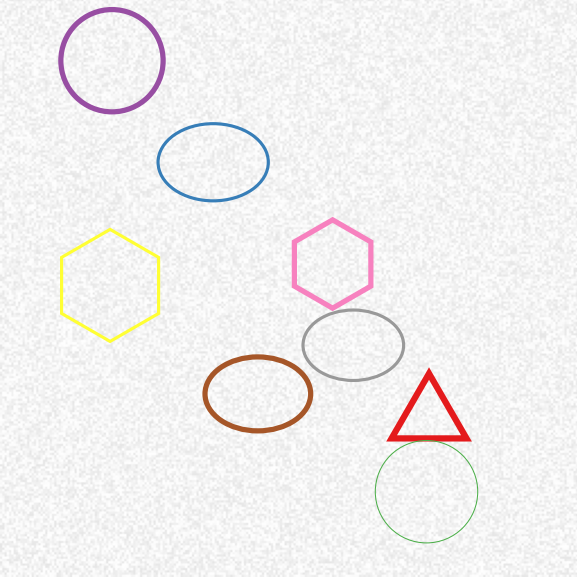[{"shape": "triangle", "thickness": 3, "radius": 0.37, "center": [0.743, 0.277]}, {"shape": "oval", "thickness": 1.5, "radius": 0.48, "center": [0.369, 0.718]}, {"shape": "circle", "thickness": 0.5, "radius": 0.44, "center": [0.739, 0.148]}, {"shape": "circle", "thickness": 2.5, "radius": 0.44, "center": [0.194, 0.894]}, {"shape": "hexagon", "thickness": 1.5, "radius": 0.48, "center": [0.191, 0.505]}, {"shape": "oval", "thickness": 2.5, "radius": 0.46, "center": [0.446, 0.317]}, {"shape": "hexagon", "thickness": 2.5, "radius": 0.38, "center": [0.576, 0.542]}, {"shape": "oval", "thickness": 1.5, "radius": 0.44, "center": [0.612, 0.401]}]